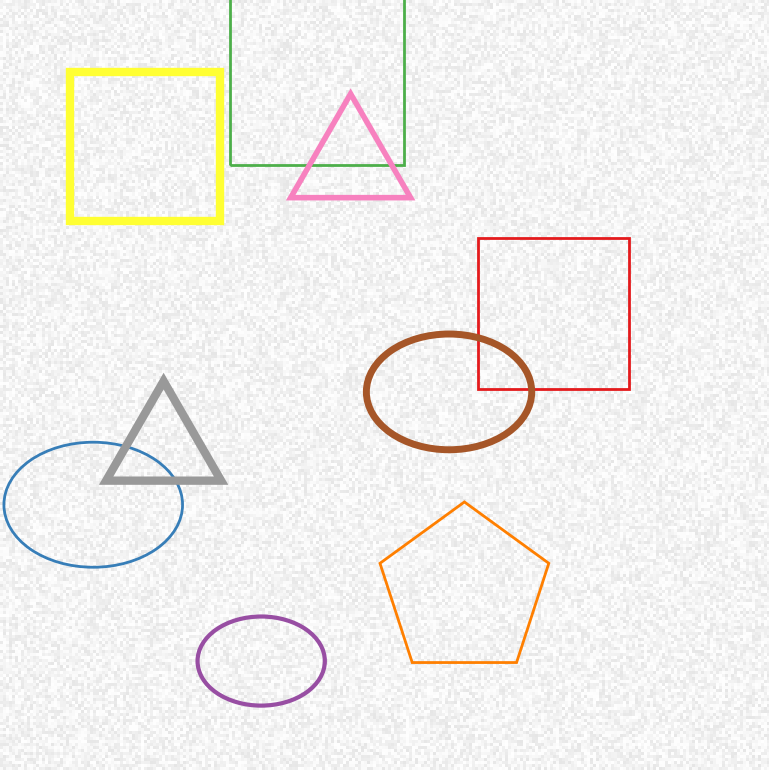[{"shape": "square", "thickness": 1, "radius": 0.49, "center": [0.719, 0.593]}, {"shape": "oval", "thickness": 1, "radius": 0.58, "center": [0.121, 0.345]}, {"shape": "square", "thickness": 1, "radius": 0.56, "center": [0.412, 0.899]}, {"shape": "oval", "thickness": 1.5, "radius": 0.41, "center": [0.339, 0.141]}, {"shape": "pentagon", "thickness": 1, "radius": 0.58, "center": [0.603, 0.233]}, {"shape": "square", "thickness": 3, "radius": 0.49, "center": [0.189, 0.81]}, {"shape": "oval", "thickness": 2.5, "radius": 0.54, "center": [0.583, 0.491]}, {"shape": "triangle", "thickness": 2, "radius": 0.45, "center": [0.455, 0.788]}, {"shape": "triangle", "thickness": 3, "radius": 0.43, "center": [0.212, 0.419]}]